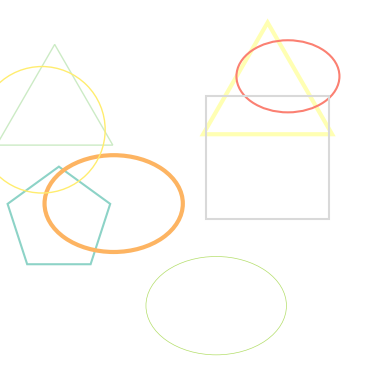[{"shape": "pentagon", "thickness": 1.5, "radius": 0.7, "center": [0.153, 0.427]}, {"shape": "triangle", "thickness": 3, "radius": 0.97, "center": [0.695, 0.748]}, {"shape": "oval", "thickness": 1.5, "radius": 0.67, "center": [0.748, 0.802]}, {"shape": "oval", "thickness": 3, "radius": 0.9, "center": [0.295, 0.471]}, {"shape": "oval", "thickness": 0.5, "radius": 0.91, "center": [0.562, 0.206]}, {"shape": "square", "thickness": 1.5, "radius": 0.8, "center": [0.695, 0.591]}, {"shape": "triangle", "thickness": 1, "radius": 0.87, "center": [0.142, 0.71]}, {"shape": "circle", "thickness": 1, "radius": 0.82, "center": [0.109, 0.663]}]